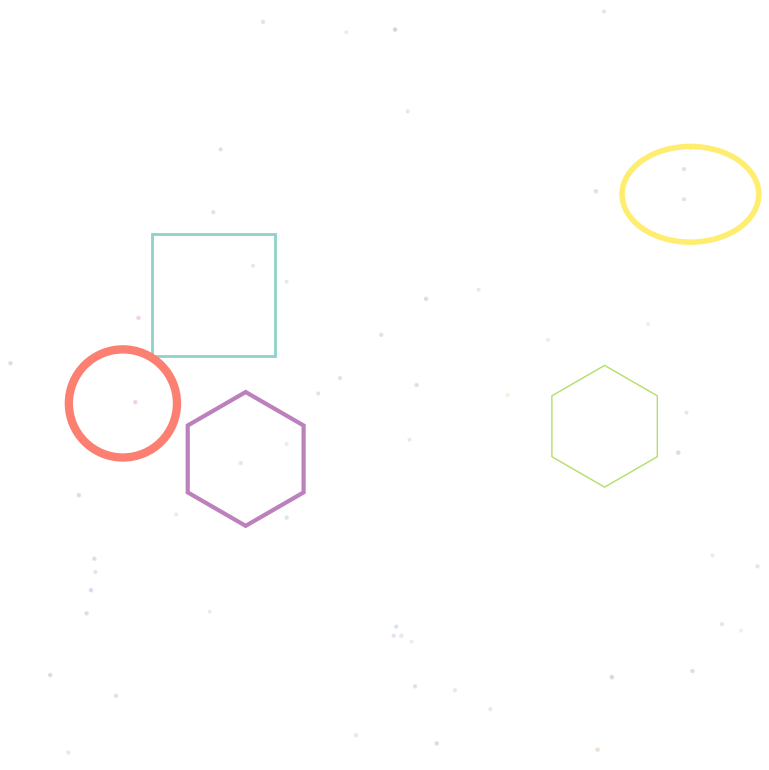[{"shape": "square", "thickness": 1, "radius": 0.4, "center": [0.278, 0.617]}, {"shape": "circle", "thickness": 3, "radius": 0.35, "center": [0.16, 0.476]}, {"shape": "hexagon", "thickness": 0.5, "radius": 0.4, "center": [0.785, 0.446]}, {"shape": "hexagon", "thickness": 1.5, "radius": 0.43, "center": [0.319, 0.404]}, {"shape": "oval", "thickness": 2, "radius": 0.44, "center": [0.897, 0.748]}]